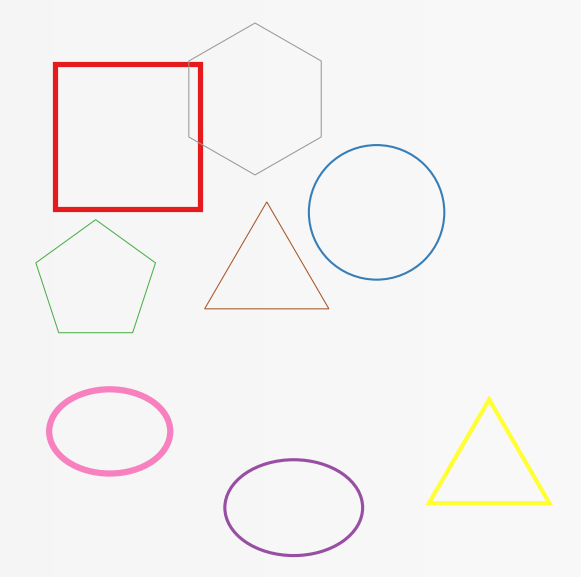[{"shape": "square", "thickness": 2.5, "radius": 0.63, "center": [0.219, 0.763]}, {"shape": "circle", "thickness": 1, "radius": 0.58, "center": [0.648, 0.631]}, {"shape": "pentagon", "thickness": 0.5, "radius": 0.54, "center": [0.165, 0.511]}, {"shape": "oval", "thickness": 1.5, "radius": 0.59, "center": [0.505, 0.12]}, {"shape": "triangle", "thickness": 2, "radius": 0.6, "center": [0.842, 0.188]}, {"shape": "triangle", "thickness": 0.5, "radius": 0.62, "center": [0.459, 0.526]}, {"shape": "oval", "thickness": 3, "radius": 0.52, "center": [0.189, 0.252]}, {"shape": "hexagon", "thickness": 0.5, "radius": 0.66, "center": [0.439, 0.828]}]